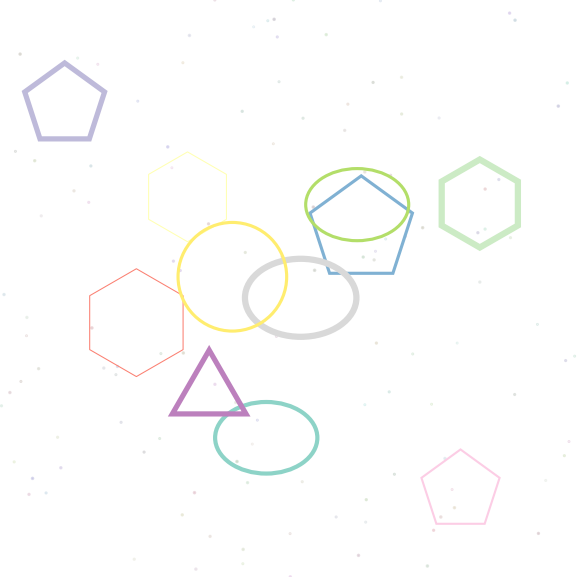[{"shape": "oval", "thickness": 2, "radius": 0.44, "center": [0.461, 0.241]}, {"shape": "hexagon", "thickness": 0.5, "radius": 0.39, "center": [0.325, 0.658]}, {"shape": "pentagon", "thickness": 2.5, "radius": 0.36, "center": [0.112, 0.817]}, {"shape": "hexagon", "thickness": 0.5, "radius": 0.47, "center": [0.236, 0.44]}, {"shape": "pentagon", "thickness": 1.5, "radius": 0.47, "center": [0.626, 0.601]}, {"shape": "oval", "thickness": 1.5, "radius": 0.45, "center": [0.619, 0.645]}, {"shape": "pentagon", "thickness": 1, "radius": 0.36, "center": [0.797, 0.15]}, {"shape": "oval", "thickness": 3, "radius": 0.48, "center": [0.521, 0.483]}, {"shape": "triangle", "thickness": 2.5, "radius": 0.37, "center": [0.362, 0.319]}, {"shape": "hexagon", "thickness": 3, "radius": 0.38, "center": [0.831, 0.647]}, {"shape": "circle", "thickness": 1.5, "radius": 0.47, "center": [0.402, 0.52]}]